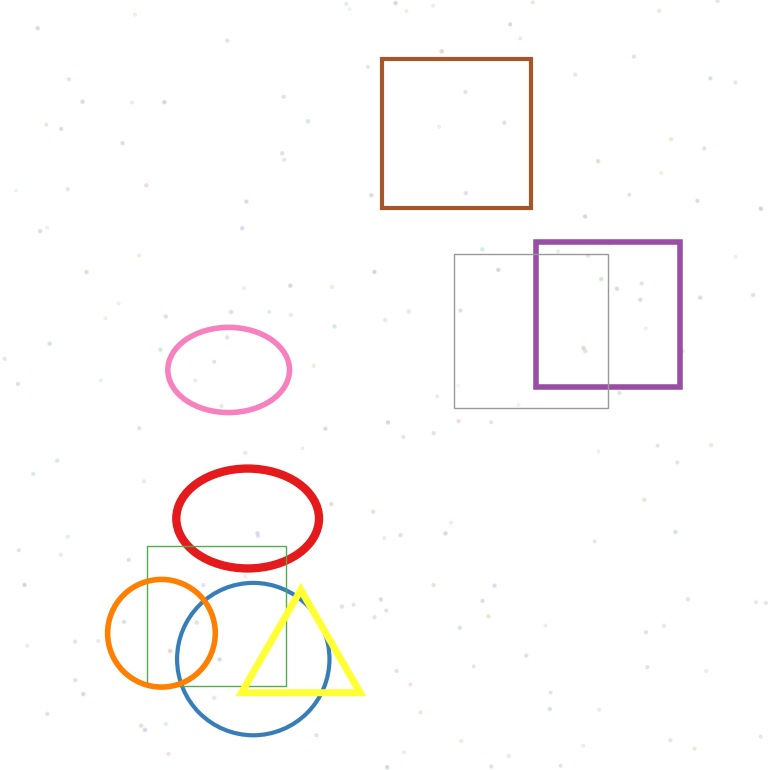[{"shape": "oval", "thickness": 3, "radius": 0.46, "center": [0.322, 0.327]}, {"shape": "circle", "thickness": 1.5, "radius": 0.49, "center": [0.329, 0.144]}, {"shape": "square", "thickness": 0.5, "radius": 0.45, "center": [0.281, 0.2]}, {"shape": "square", "thickness": 2, "radius": 0.47, "center": [0.789, 0.591]}, {"shape": "circle", "thickness": 2, "radius": 0.35, "center": [0.21, 0.178]}, {"shape": "triangle", "thickness": 2.5, "radius": 0.45, "center": [0.391, 0.145]}, {"shape": "square", "thickness": 1.5, "radius": 0.48, "center": [0.593, 0.826]}, {"shape": "oval", "thickness": 2, "radius": 0.4, "center": [0.297, 0.52]}, {"shape": "square", "thickness": 0.5, "radius": 0.5, "center": [0.69, 0.57]}]